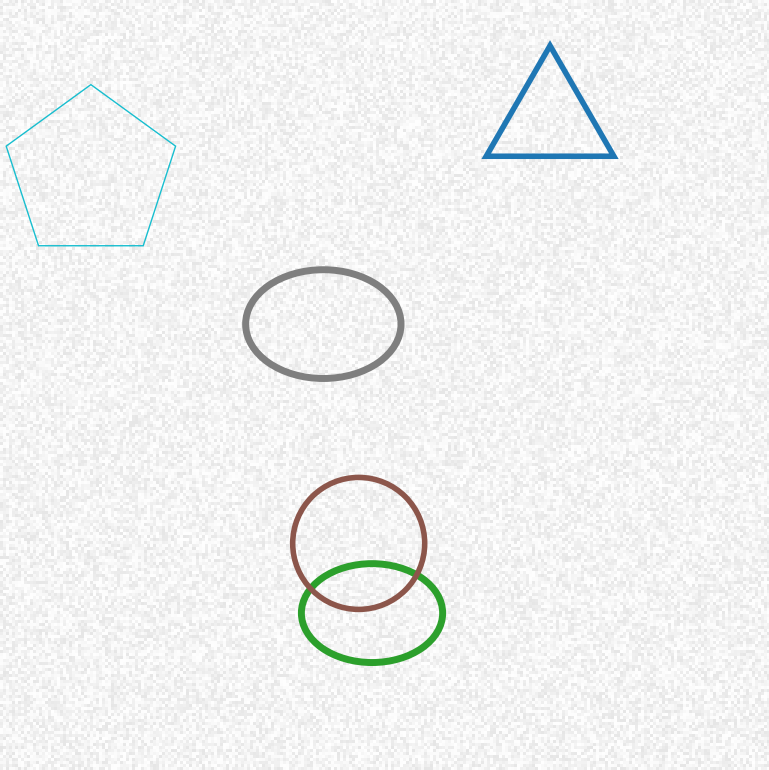[{"shape": "triangle", "thickness": 2, "radius": 0.48, "center": [0.714, 0.845]}, {"shape": "oval", "thickness": 2.5, "radius": 0.46, "center": [0.483, 0.204]}, {"shape": "circle", "thickness": 2, "radius": 0.43, "center": [0.466, 0.294]}, {"shape": "oval", "thickness": 2.5, "radius": 0.5, "center": [0.42, 0.579]}, {"shape": "pentagon", "thickness": 0.5, "radius": 0.58, "center": [0.118, 0.774]}]